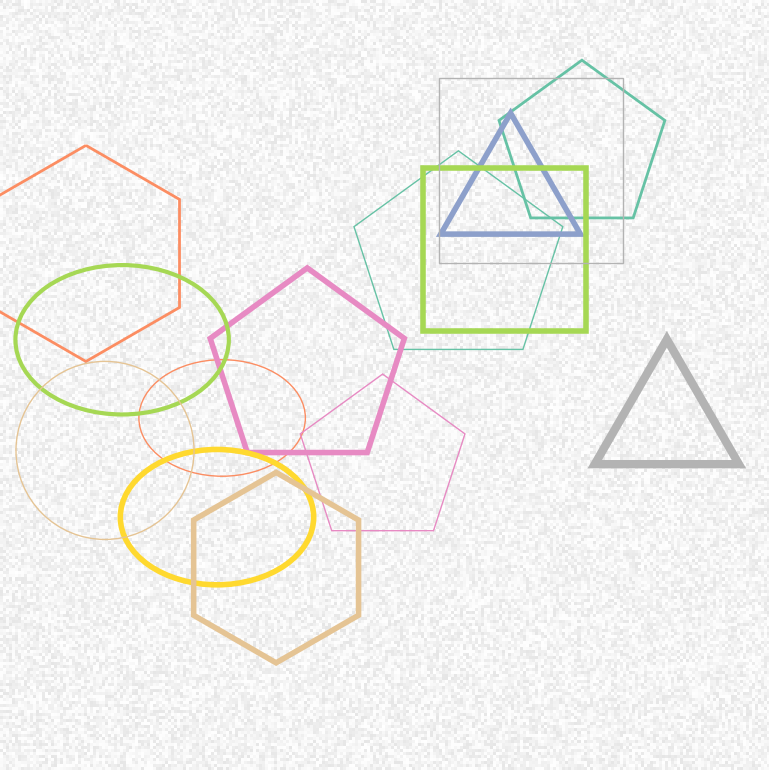[{"shape": "pentagon", "thickness": 0.5, "radius": 0.71, "center": [0.595, 0.662]}, {"shape": "pentagon", "thickness": 1, "radius": 0.57, "center": [0.756, 0.809]}, {"shape": "oval", "thickness": 0.5, "radius": 0.54, "center": [0.288, 0.457]}, {"shape": "hexagon", "thickness": 1, "radius": 0.7, "center": [0.112, 0.671]}, {"shape": "triangle", "thickness": 2, "radius": 0.52, "center": [0.663, 0.748]}, {"shape": "pentagon", "thickness": 0.5, "radius": 0.56, "center": [0.497, 0.402]}, {"shape": "pentagon", "thickness": 2, "radius": 0.66, "center": [0.399, 0.52]}, {"shape": "square", "thickness": 2, "radius": 0.53, "center": [0.655, 0.676]}, {"shape": "oval", "thickness": 1.5, "radius": 0.69, "center": [0.159, 0.559]}, {"shape": "oval", "thickness": 2, "radius": 0.63, "center": [0.282, 0.328]}, {"shape": "hexagon", "thickness": 2, "radius": 0.62, "center": [0.359, 0.263]}, {"shape": "circle", "thickness": 0.5, "radius": 0.58, "center": [0.136, 0.415]}, {"shape": "square", "thickness": 0.5, "radius": 0.6, "center": [0.69, 0.778]}, {"shape": "triangle", "thickness": 3, "radius": 0.54, "center": [0.866, 0.451]}]